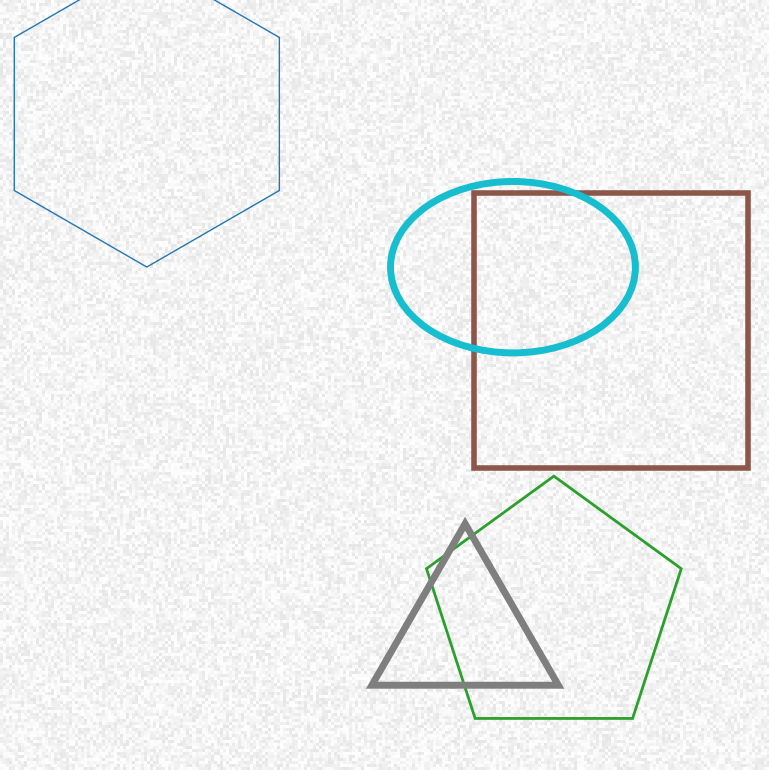[{"shape": "hexagon", "thickness": 0.5, "radius": 0.99, "center": [0.191, 0.852]}, {"shape": "pentagon", "thickness": 1, "radius": 0.87, "center": [0.719, 0.208]}, {"shape": "square", "thickness": 2, "radius": 0.89, "center": [0.793, 0.571]}, {"shape": "triangle", "thickness": 2.5, "radius": 0.7, "center": [0.604, 0.18]}, {"shape": "oval", "thickness": 2.5, "radius": 0.8, "center": [0.666, 0.653]}]